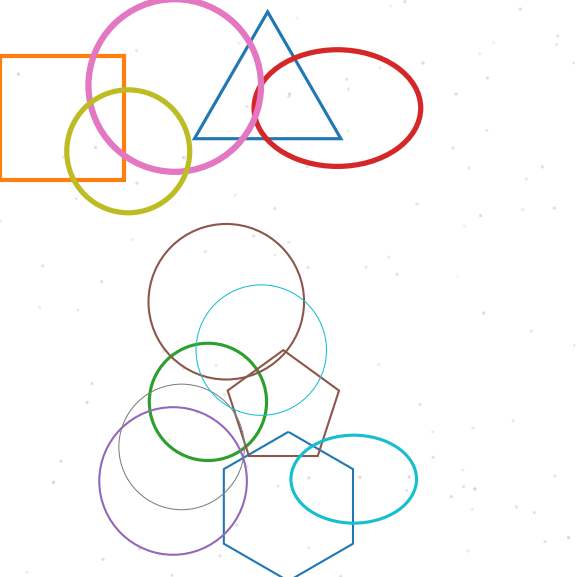[{"shape": "triangle", "thickness": 1.5, "radius": 0.73, "center": [0.463, 0.832]}, {"shape": "hexagon", "thickness": 1, "radius": 0.65, "center": [0.499, 0.122]}, {"shape": "square", "thickness": 2, "radius": 0.53, "center": [0.108, 0.795]}, {"shape": "circle", "thickness": 1.5, "radius": 0.51, "center": [0.36, 0.303]}, {"shape": "oval", "thickness": 2.5, "radius": 0.72, "center": [0.584, 0.812]}, {"shape": "circle", "thickness": 1, "radius": 0.64, "center": [0.3, 0.166]}, {"shape": "circle", "thickness": 1, "radius": 0.67, "center": [0.392, 0.477]}, {"shape": "pentagon", "thickness": 1, "radius": 0.51, "center": [0.491, 0.292]}, {"shape": "circle", "thickness": 3, "radius": 0.75, "center": [0.303, 0.851]}, {"shape": "circle", "thickness": 0.5, "radius": 0.54, "center": [0.315, 0.225]}, {"shape": "circle", "thickness": 2.5, "radius": 0.53, "center": [0.222, 0.737]}, {"shape": "oval", "thickness": 1.5, "radius": 0.54, "center": [0.613, 0.169]}, {"shape": "circle", "thickness": 0.5, "radius": 0.56, "center": [0.452, 0.393]}]